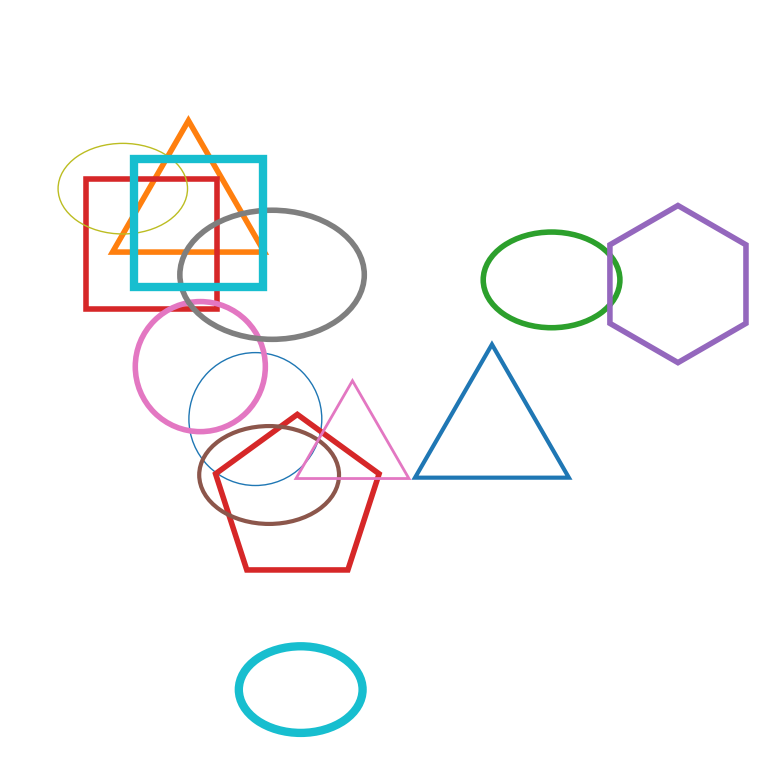[{"shape": "circle", "thickness": 0.5, "radius": 0.43, "center": [0.332, 0.456]}, {"shape": "triangle", "thickness": 1.5, "radius": 0.58, "center": [0.639, 0.437]}, {"shape": "triangle", "thickness": 2, "radius": 0.57, "center": [0.245, 0.73]}, {"shape": "oval", "thickness": 2, "radius": 0.44, "center": [0.716, 0.637]}, {"shape": "square", "thickness": 2, "radius": 0.42, "center": [0.197, 0.683]}, {"shape": "pentagon", "thickness": 2, "radius": 0.56, "center": [0.386, 0.35]}, {"shape": "hexagon", "thickness": 2, "radius": 0.51, "center": [0.88, 0.631]}, {"shape": "oval", "thickness": 1.5, "radius": 0.45, "center": [0.35, 0.383]}, {"shape": "triangle", "thickness": 1, "radius": 0.42, "center": [0.458, 0.421]}, {"shape": "circle", "thickness": 2, "radius": 0.42, "center": [0.26, 0.524]}, {"shape": "oval", "thickness": 2, "radius": 0.6, "center": [0.353, 0.643]}, {"shape": "oval", "thickness": 0.5, "radius": 0.42, "center": [0.159, 0.755]}, {"shape": "oval", "thickness": 3, "radius": 0.4, "center": [0.391, 0.104]}, {"shape": "square", "thickness": 3, "radius": 0.42, "center": [0.258, 0.71]}]